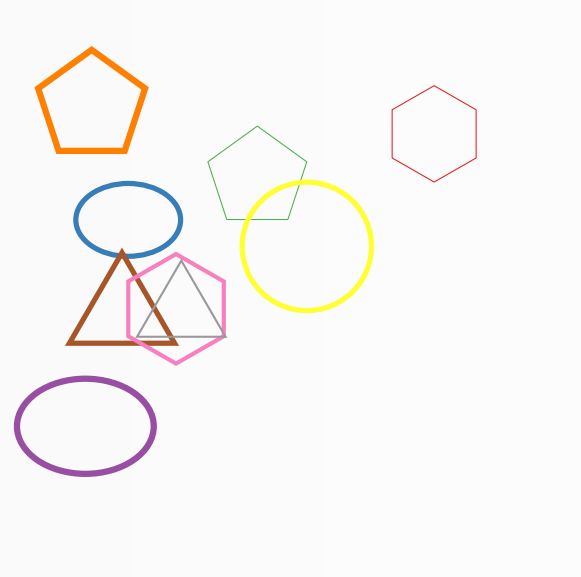[{"shape": "hexagon", "thickness": 0.5, "radius": 0.42, "center": [0.747, 0.767]}, {"shape": "oval", "thickness": 2.5, "radius": 0.45, "center": [0.221, 0.618]}, {"shape": "pentagon", "thickness": 0.5, "radius": 0.45, "center": [0.443, 0.691]}, {"shape": "oval", "thickness": 3, "radius": 0.59, "center": [0.147, 0.261]}, {"shape": "pentagon", "thickness": 3, "radius": 0.48, "center": [0.158, 0.816]}, {"shape": "circle", "thickness": 2.5, "radius": 0.56, "center": [0.528, 0.573]}, {"shape": "triangle", "thickness": 2.5, "radius": 0.52, "center": [0.21, 0.457]}, {"shape": "hexagon", "thickness": 2, "radius": 0.47, "center": [0.303, 0.464]}, {"shape": "triangle", "thickness": 1, "radius": 0.44, "center": [0.312, 0.46]}]